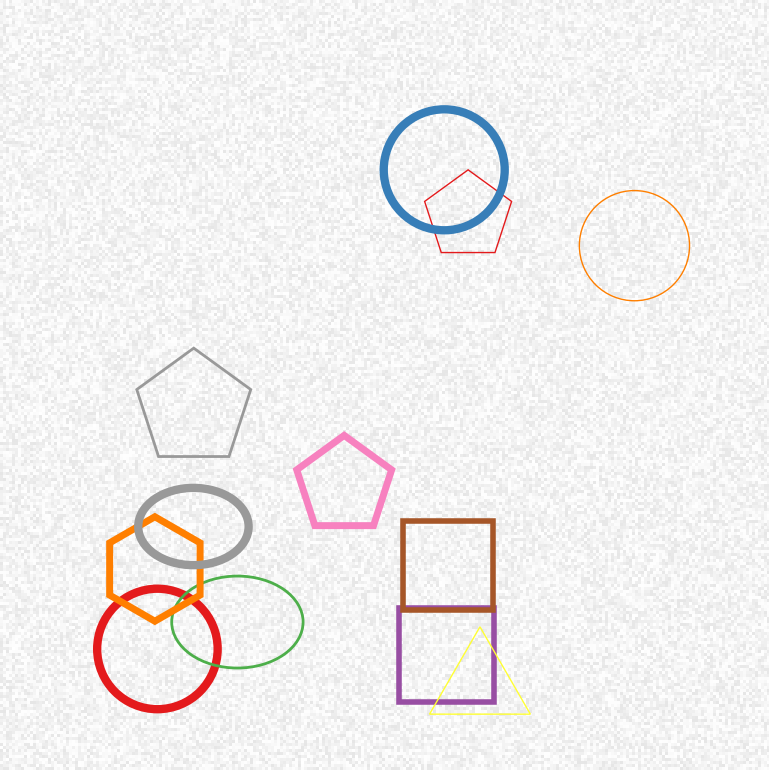[{"shape": "pentagon", "thickness": 0.5, "radius": 0.3, "center": [0.608, 0.72]}, {"shape": "circle", "thickness": 3, "radius": 0.39, "center": [0.204, 0.157]}, {"shape": "circle", "thickness": 3, "radius": 0.39, "center": [0.577, 0.779]}, {"shape": "oval", "thickness": 1, "radius": 0.43, "center": [0.308, 0.192]}, {"shape": "square", "thickness": 2, "radius": 0.31, "center": [0.58, 0.149]}, {"shape": "circle", "thickness": 0.5, "radius": 0.36, "center": [0.824, 0.681]}, {"shape": "hexagon", "thickness": 2.5, "radius": 0.34, "center": [0.201, 0.261]}, {"shape": "triangle", "thickness": 0.5, "radius": 0.38, "center": [0.623, 0.11]}, {"shape": "square", "thickness": 2, "radius": 0.29, "center": [0.582, 0.266]}, {"shape": "pentagon", "thickness": 2.5, "radius": 0.32, "center": [0.447, 0.37]}, {"shape": "pentagon", "thickness": 1, "radius": 0.39, "center": [0.252, 0.47]}, {"shape": "oval", "thickness": 3, "radius": 0.36, "center": [0.251, 0.316]}]